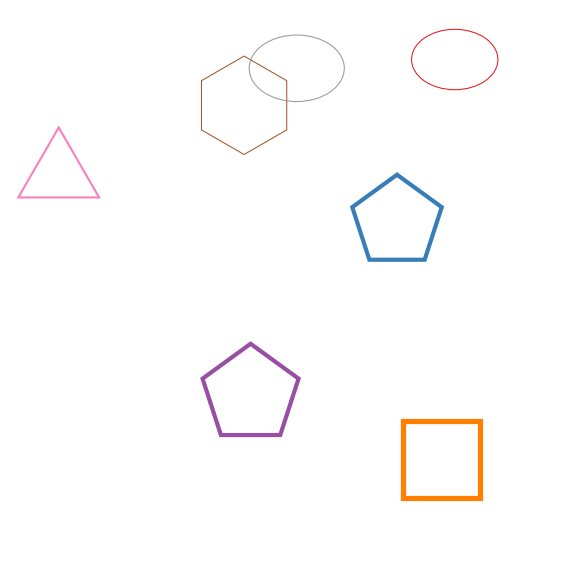[{"shape": "oval", "thickness": 0.5, "radius": 0.37, "center": [0.787, 0.896]}, {"shape": "pentagon", "thickness": 2, "radius": 0.41, "center": [0.687, 0.615]}, {"shape": "pentagon", "thickness": 2, "radius": 0.44, "center": [0.434, 0.317]}, {"shape": "square", "thickness": 2.5, "radius": 0.33, "center": [0.764, 0.204]}, {"shape": "hexagon", "thickness": 0.5, "radius": 0.43, "center": [0.423, 0.817]}, {"shape": "triangle", "thickness": 1, "radius": 0.4, "center": [0.102, 0.698]}, {"shape": "oval", "thickness": 0.5, "radius": 0.41, "center": [0.514, 0.881]}]